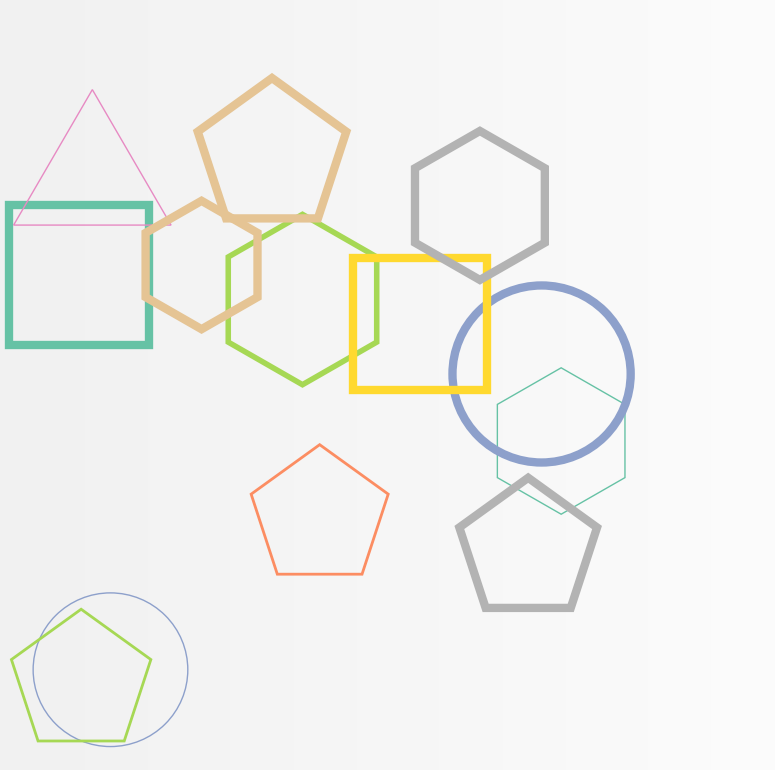[{"shape": "hexagon", "thickness": 0.5, "radius": 0.48, "center": [0.724, 0.427]}, {"shape": "square", "thickness": 3, "radius": 0.45, "center": [0.102, 0.643]}, {"shape": "pentagon", "thickness": 1, "radius": 0.46, "center": [0.412, 0.33]}, {"shape": "circle", "thickness": 0.5, "radius": 0.5, "center": [0.143, 0.13]}, {"shape": "circle", "thickness": 3, "radius": 0.57, "center": [0.699, 0.514]}, {"shape": "triangle", "thickness": 0.5, "radius": 0.59, "center": [0.119, 0.766]}, {"shape": "pentagon", "thickness": 1, "radius": 0.47, "center": [0.105, 0.114]}, {"shape": "hexagon", "thickness": 2, "radius": 0.55, "center": [0.39, 0.611]}, {"shape": "square", "thickness": 3, "radius": 0.43, "center": [0.542, 0.579]}, {"shape": "hexagon", "thickness": 3, "radius": 0.42, "center": [0.26, 0.656]}, {"shape": "pentagon", "thickness": 3, "radius": 0.5, "center": [0.351, 0.798]}, {"shape": "hexagon", "thickness": 3, "radius": 0.48, "center": [0.619, 0.733]}, {"shape": "pentagon", "thickness": 3, "radius": 0.47, "center": [0.682, 0.286]}]